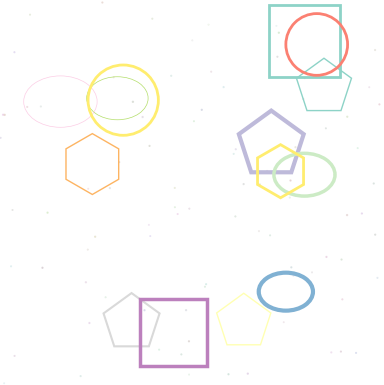[{"shape": "pentagon", "thickness": 1, "radius": 0.38, "center": [0.841, 0.774]}, {"shape": "square", "thickness": 2, "radius": 0.47, "center": [0.791, 0.893]}, {"shape": "pentagon", "thickness": 1, "radius": 0.37, "center": [0.633, 0.164]}, {"shape": "pentagon", "thickness": 3, "radius": 0.44, "center": [0.705, 0.624]}, {"shape": "circle", "thickness": 2, "radius": 0.4, "center": [0.823, 0.885]}, {"shape": "oval", "thickness": 3, "radius": 0.35, "center": [0.742, 0.242]}, {"shape": "hexagon", "thickness": 1, "radius": 0.4, "center": [0.24, 0.574]}, {"shape": "oval", "thickness": 0.5, "radius": 0.4, "center": [0.305, 0.745]}, {"shape": "oval", "thickness": 0.5, "radius": 0.48, "center": [0.157, 0.736]}, {"shape": "pentagon", "thickness": 1.5, "radius": 0.38, "center": [0.342, 0.162]}, {"shape": "square", "thickness": 2.5, "radius": 0.44, "center": [0.45, 0.136]}, {"shape": "oval", "thickness": 2.5, "radius": 0.4, "center": [0.791, 0.546]}, {"shape": "circle", "thickness": 2, "radius": 0.46, "center": [0.32, 0.74]}, {"shape": "hexagon", "thickness": 2, "radius": 0.35, "center": [0.729, 0.555]}]